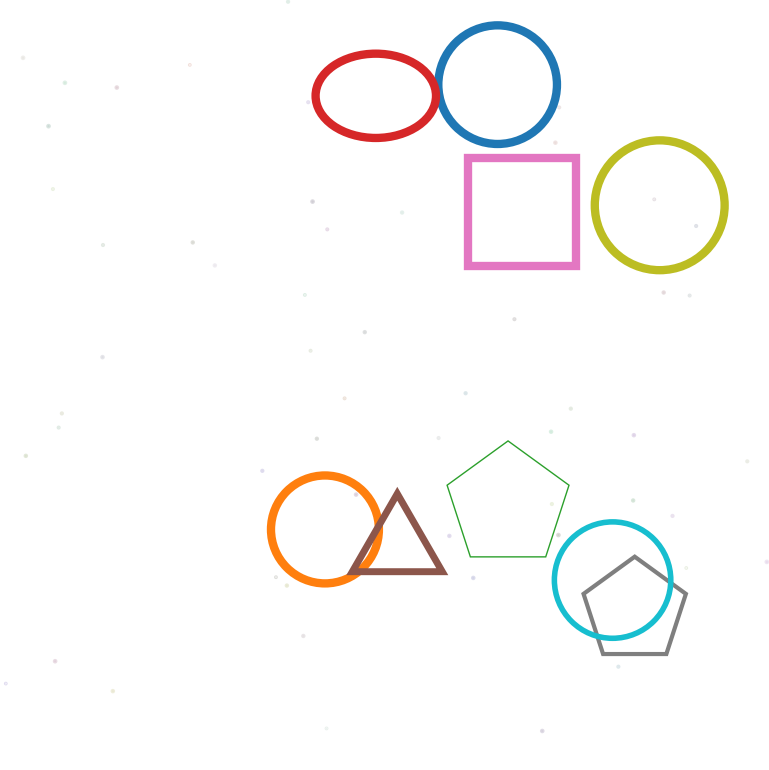[{"shape": "circle", "thickness": 3, "radius": 0.39, "center": [0.646, 0.89]}, {"shape": "circle", "thickness": 3, "radius": 0.35, "center": [0.422, 0.312]}, {"shape": "pentagon", "thickness": 0.5, "radius": 0.42, "center": [0.66, 0.344]}, {"shape": "oval", "thickness": 3, "radius": 0.39, "center": [0.488, 0.876]}, {"shape": "triangle", "thickness": 2.5, "radius": 0.34, "center": [0.516, 0.291]}, {"shape": "square", "thickness": 3, "radius": 0.35, "center": [0.678, 0.725]}, {"shape": "pentagon", "thickness": 1.5, "radius": 0.35, "center": [0.824, 0.207]}, {"shape": "circle", "thickness": 3, "radius": 0.42, "center": [0.857, 0.733]}, {"shape": "circle", "thickness": 2, "radius": 0.38, "center": [0.796, 0.247]}]